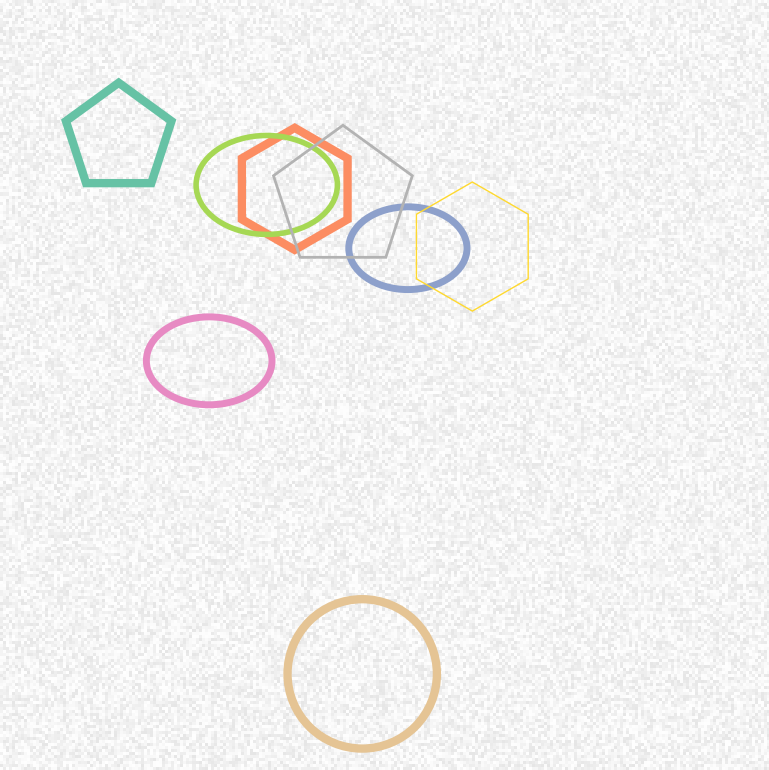[{"shape": "pentagon", "thickness": 3, "radius": 0.36, "center": [0.154, 0.82]}, {"shape": "hexagon", "thickness": 3, "radius": 0.4, "center": [0.383, 0.755]}, {"shape": "oval", "thickness": 2.5, "radius": 0.38, "center": [0.53, 0.678]}, {"shape": "oval", "thickness": 2.5, "radius": 0.41, "center": [0.272, 0.531]}, {"shape": "oval", "thickness": 2, "radius": 0.46, "center": [0.346, 0.76]}, {"shape": "hexagon", "thickness": 0.5, "radius": 0.42, "center": [0.613, 0.68]}, {"shape": "circle", "thickness": 3, "radius": 0.49, "center": [0.47, 0.125]}, {"shape": "pentagon", "thickness": 1, "radius": 0.47, "center": [0.445, 0.743]}]